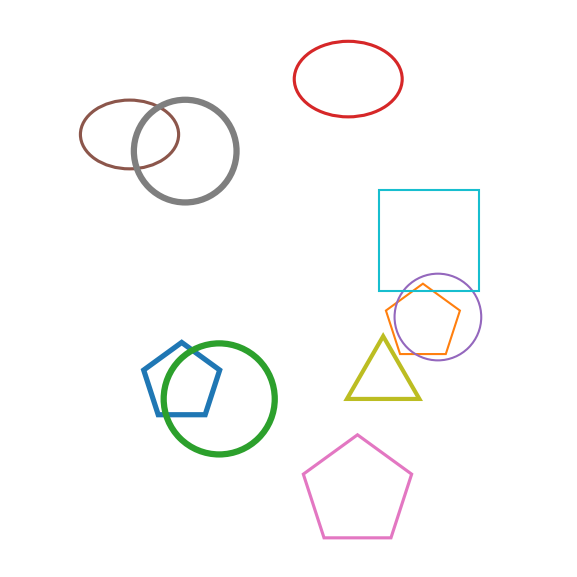[{"shape": "pentagon", "thickness": 2.5, "radius": 0.35, "center": [0.315, 0.337]}, {"shape": "pentagon", "thickness": 1, "radius": 0.34, "center": [0.732, 0.441]}, {"shape": "circle", "thickness": 3, "radius": 0.48, "center": [0.38, 0.308]}, {"shape": "oval", "thickness": 1.5, "radius": 0.47, "center": [0.603, 0.862]}, {"shape": "circle", "thickness": 1, "radius": 0.38, "center": [0.758, 0.45]}, {"shape": "oval", "thickness": 1.5, "radius": 0.43, "center": [0.224, 0.766]}, {"shape": "pentagon", "thickness": 1.5, "radius": 0.49, "center": [0.619, 0.148]}, {"shape": "circle", "thickness": 3, "radius": 0.44, "center": [0.321, 0.737]}, {"shape": "triangle", "thickness": 2, "radius": 0.36, "center": [0.663, 0.345]}, {"shape": "square", "thickness": 1, "radius": 0.44, "center": [0.743, 0.583]}]